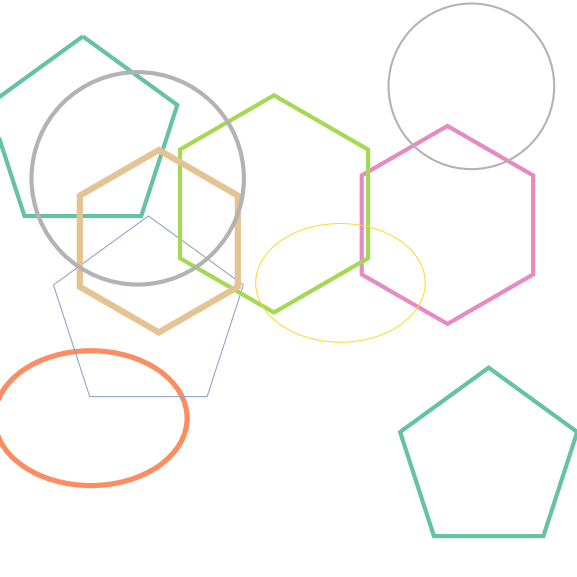[{"shape": "pentagon", "thickness": 2, "radius": 0.86, "center": [0.143, 0.764]}, {"shape": "pentagon", "thickness": 2, "radius": 0.81, "center": [0.846, 0.201]}, {"shape": "oval", "thickness": 2.5, "radius": 0.83, "center": [0.157, 0.275]}, {"shape": "pentagon", "thickness": 0.5, "radius": 0.86, "center": [0.257, 0.452]}, {"shape": "hexagon", "thickness": 2, "radius": 0.86, "center": [0.775, 0.61]}, {"shape": "hexagon", "thickness": 2, "radius": 0.94, "center": [0.474, 0.646]}, {"shape": "oval", "thickness": 0.5, "radius": 0.73, "center": [0.59, 0.509]}, {"shape": "hexagon", "thickness": 3, "radius": 0.79, "center": [0.275, 0.581]}, {"shape": "circle", "thickness": 1, "radius": 0.72, "center": [0.816, 0.85]}, {"shape": "circle", "thickness": 2, "radius": 0.92, "center": [0.238, 0.69]}]